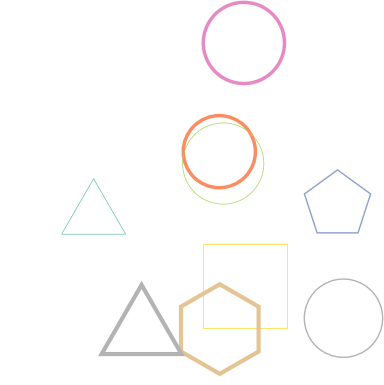[{"shape": "triangle", "thickness": 0.5, "radius": 0.48, "center": [0.243, 0.44]}, {"shape": "circle", "thickness": 2.5, "radius": 0.47, "center": [0.57, 0.606]}, {"shape": "pentagon", "thickness": 1, "radius": 0.45, "center": [0.877, 0.468]}, {"shape": "circle", "thickness": 2.5, "radius": 0.53, "center": [0.633, 0.888]}, {"shape": "circle", "thickness": 0.5, "radius": 0.53, "center": [0.58, 0.575]}, {"shape": "square", "thickness": 0.5, "radius": 0.54, "center": [0.636, 0.258]}, {"shape": "hexagon", "thickness": 3, "radius": 0.58, "center": [0.571, 0.145]}, {"shape": "triangle", "thickness": 3, "radius": 0.6, "center": [0.368, 0.14]}, {"shape": "circle", "thickness": 1, "radius": 0.51, "center": [0.892, 0.174]}]